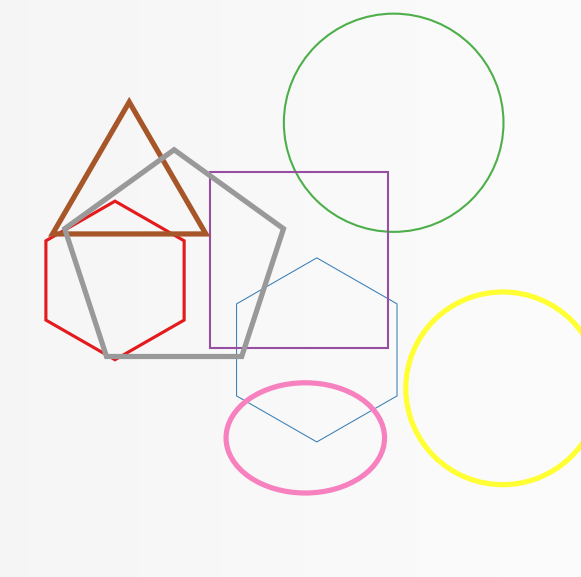[{"shape": "hexagon", "thickness": 1.5, "radius": 0.69, "center": [0.198, 0.514]}, {"shape": "hexagon", "thickness": 0.5, "radius": 0.8, "center": [0.545, 0.393]}, {"shape": "circle", "thickness": 1, "radius": 0.94, "center": [0.677, 0.787]}, {"shape": "square", "thickness": 1, "radius": 0.76, "center": [0.514, 0.549]}, {"shape": "circle", "thickness": 2.5, "radius": 0.83, "center": [0.865, 0.327]}, {"shape": "triangle", "thickness": 2.5, "radius": 0.76, "center": [0.222, 0.67]}, {"shape": "oval", "thickness": 2.5, "radius": 0.68, "center": [0.525, 0.241]}, {"shape": "pentagon", "thickness": 2.5, "radius": 0.99, "center": [0.3, 0.542]}]